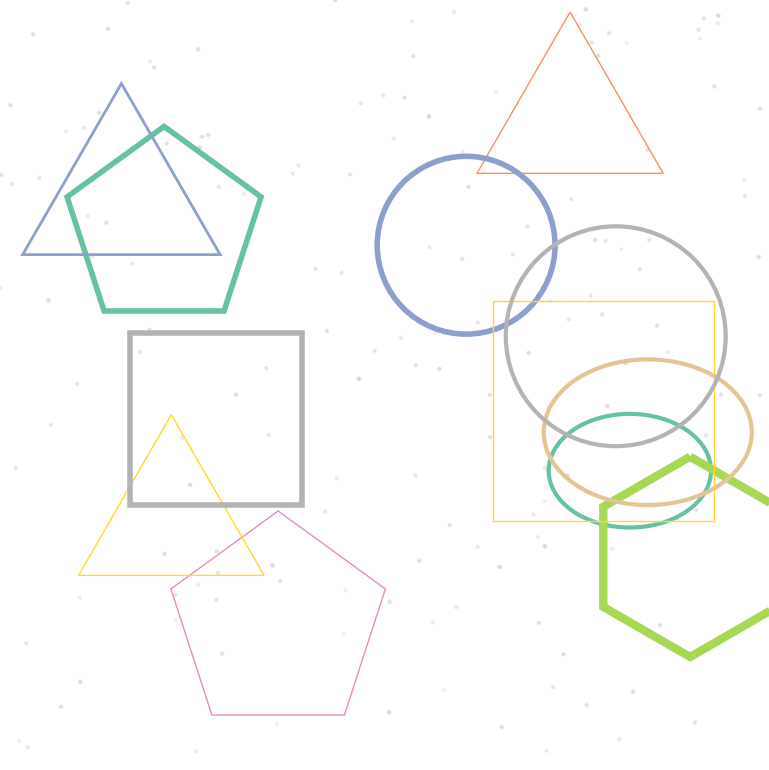[{"shape": "pentagon", "thickness": 2, "radius": 0.66, "center": [0.213, 0.703]}, {"shape": "oval", "thickness": 1.5, "radius": 0.53, "center": [0.818, 0.389]}, {"shape": "triangle", "thickness": 0.5, "radius": 0.7, "center": [0.74, 0.845]}, {"shape": "circle", "thickness": 2, "radius": 0.58, "center": [0.605, 0.682]}, {"shape": "triangle", "thickness": 1, "radius": 0.74, "center": [0.158, 0.743]}, {"shape": "pentagon", "thickness": 0.5, "radius": 0.73, "center": [0.361, 0.19]}, {"shape": "hexagon", "thickness": 3, "radius": 0.65, "center": [0.896, 0.277]}, {"shape": "triangle", "thickness": 0.5, "radius": 0.7, "center": [0.223, 0.322]}, {"shape": "square", "thickness": 0.5, "radius": 0.72, "center": [0.784, 0.466]}, {"shape": "oval", "thickness": 1.5, "radius": 0.68, "center": [0.841, 0.439]}, {"shape": "circle", "thickness": 1.5, "radius": 0.71, "center": [0.8, 0.563]}, {"shape": "square", "thickness": 2, "radius": 0.56, "center": [0.281, 0.456]}]